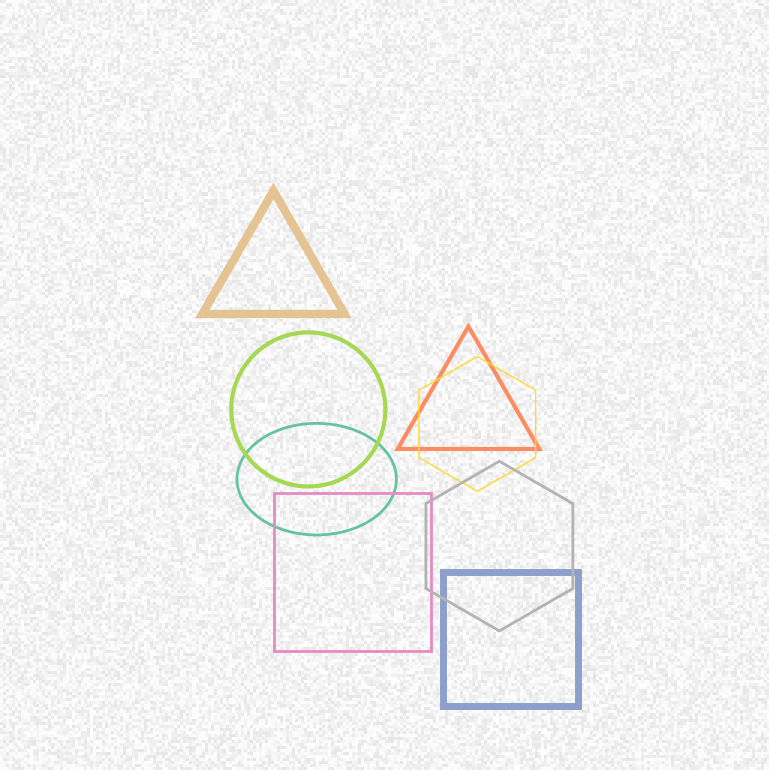[{"shape": "oval", "thickness": 1, "radius": 0.52, "center": [0.411, 0.378]}, {"shape": "triangle", "thickness": 1.5, "radius": 0.53, "center": [0.608, 0.47]}, {"shape": "square", "thickness": 2.5, "radius": 0.44, "center": [0.663, 0.17]}, {"shape": "square", "thickness": 1, "radius": 0.51, "center": [0.458, 0.257]}, {"shape": "circle", "thickness": 1.5, "radius": 0.5, "center": [0.4, 0.468]}, {"shape": "hexagon", "thickness": 0.5, "radius": 0.44, "center": [0.62, 0.449]}, {"shape": "triangle", "thickness": 3, "radius": 0.53, "center": [0.355, 0.646]}, {"shape": "hexagon", "thickness": 1, "radius": 0.55, "center": [0.649, 0.291]}]